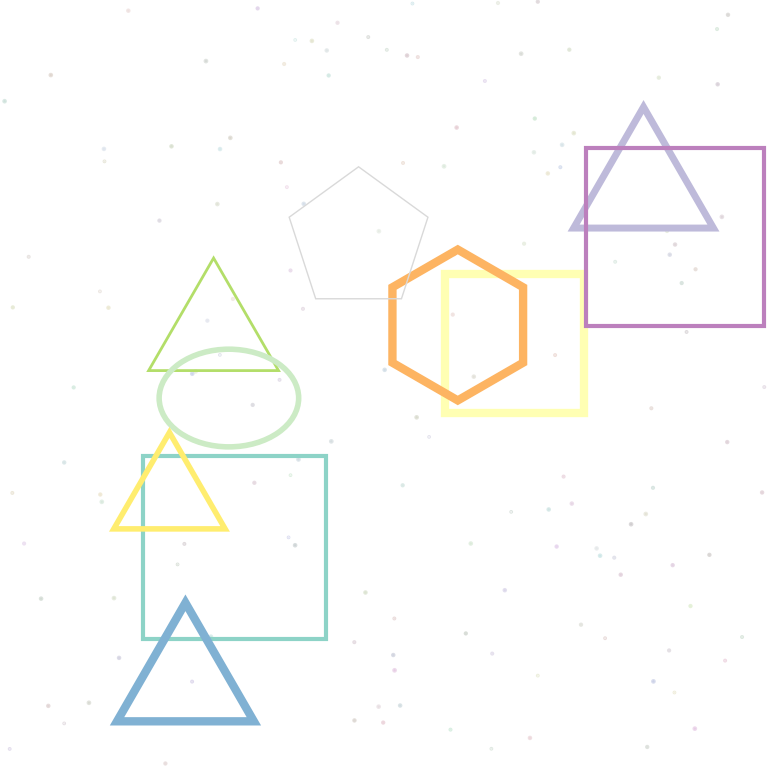[{"shape": "square", "thickness": 1.5, "radius": 0.59, "center": [0.305, 0.289]}, {"shape": "square", "thickness": 3, "radius": 0.45, "center": [0.668, 0.554]}, {"shape": "triangle", "thickness": 2.5, "radius": 0.52, "center": [0.836, 0.756]}, {"shape": "triangle", "thickness": 3, "radius": 0.51, "center": [0.241, 0.115]}, {"shape": "hexagon", "thickness": 3, "radius": 0.49, "center": [0.595, 0.578]}, {"shape": "triangle", "thickness": 1, "radius": 0.49, "center": [0.277, 0.567]}, {"shape": "pentagon", "thickness": 0.5, "radius": 0.47, "center": [0.466, 0.689]}, {"shape": "square", "thickness": 1.5, "radius": 0.58, "center": [0.876, 0.693]}, {"shape": "oval", "thickness": 2, "radius": 0.45, "center": [0.297, 0.483]}, {"shape": "triangle", "thickness": 2, "radius": 0.42, "center": [0.22, 0.355]}]